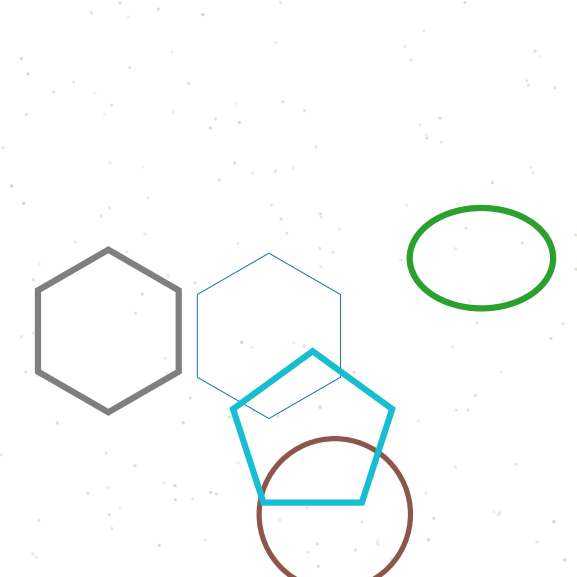[{"shape": "hexagon", "thickness": 0.5, "radius": 0.72, "center": [0.466, 0.418]}, {"shape": "oval", "thickness": 3, "radius": 0.62, "center": [0.834, 0.552]}, {"shape": "circle", "thickness": 2.5, "radius": 0.66, "center": [0.58, 0.109]}, {"shape": "hexagon", "thickness": 3, "radius": 0.7, "center": [0.188, 0.426]}, {"shape": "pentagon", "thickness": 3, "radius": 0.72, "center": [0.541, 0.246]}]